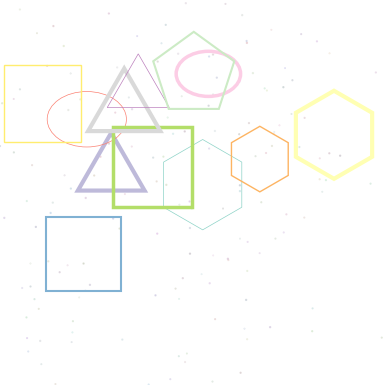[{"shape": "hexagon", "thickness": 0.5, "radius": 0.59, "center": [0.526, 0.52]}, {"shape": "hexagon", "thickness": 3, "radius": 0.57, "center": [0.868, 0.65]}, {"shape": "triangle", "thickness": 3, "radius": 0.5, "center": [0.289, 0.555]}, {"shape": "oval", "thickness": 0.5, "radius": 0.51, "center": [0.225, 0.69]}, {"shape": "square", "thickness": 1.5, "radius": 0.48, "center": [0.217, 0.339]}, {"shape": "hexagon", "thickness": 1, "radius": 0.43, "center": [0.675, 0.587]}, {"shape": "square", "thickness": 2.5, "radius": 0.52, "center": [0.396, 0.566]}, {"shape": "oval", "thickness": 2.5, "radius": 0.42, "center": [0.541, 0.808]}, {"shape": "triangle", "thickness": 3, "radius": 0.54, "center": [0.323, 0.714]}, {"shape": "triangle", "thickness": 0.5, "radius": 0.47, "center": [0.359, 0.767]}, {"shape": "pentagon", "thickness": 1.5, "radius": 0.55, "center": [0.503, 0.807]}, {"shape": "square", "thickness": 1, "radius": 0.5, "center": [0.111, 0.732]}]